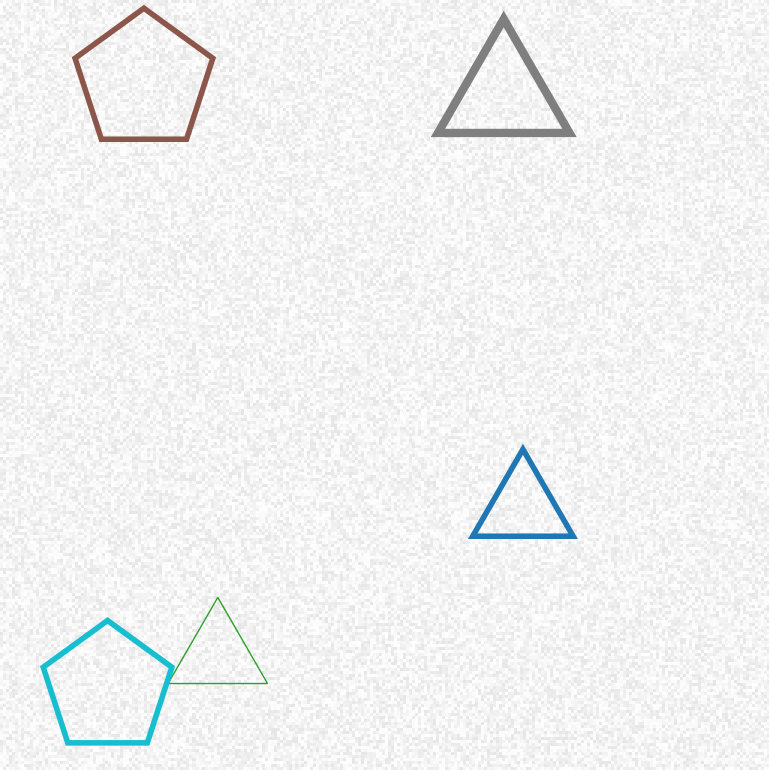[{"shape": "triangle", "thickness": 2, "radius": 0.38, "center": [0.679, 0.341]}, {"shape": "triangle", "thickness": 0.5, "radius": 0.37, "center": [0.283, 0.15]}, {"shape": "pentagon", "thickness": 2, "radius": 0.47, "center": [0.187, 0.895]}, {"shape": "triangle", "thickness": 3, "radius": 0.49, "center": [0.654, 0.877]}, {"shape": "pentagon", "thickness": 2, "radius": 0.44, "center": [0.14, 0.106]}]